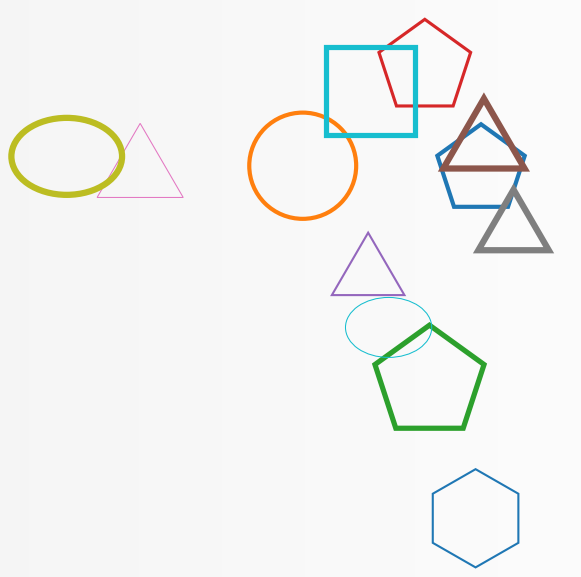[{"shape": "pentagon", "thickness": 2, "radius": 0.4, "center": [0.828, 0.705]}, {"shape": "hexagon", "thickness": 1, "radius": 0.43, "center": [0.818, 0.102]}, {"shape": "circle", "thickness": 2, "radius": 0.46, "center": [0.521, 0.712]}, {"shape": "pentagon", "thickness": 2.5, "radius": 0.49, "center": [0.739, 0.337]}, {"shape": "pentagon", "thickness": 1.5, "radius": 0.41, "center": [0.731, 0.883]}, {"shape": "triangle", "thickness": 1, "radius": 0.36, "center": [0.633, 0.524]}, {"shape": "triangle", "thickness": 3, "radius": 0.4, "center": [0.833, 0.748]}, {"shape": "triangle", "thickness": 0.5, "radius": 0.43, "center": [0.241, 0.7]}, {"shape": "triangle", "thickness": 3, "radius": 0.35, "center": [0.884, 0.601]}, {"shape": "oval", "thickness": 3, "radius": 0.48, "center": [0.115, 0.728]}, {"shape": "oval", "thickness": 0.5, "radius": 0.37, "center": [0.669, 0.432]}, {"shape": "square", "thickness": 2.5, "radius": 0.38, "center": [0.637, 0.841]}]